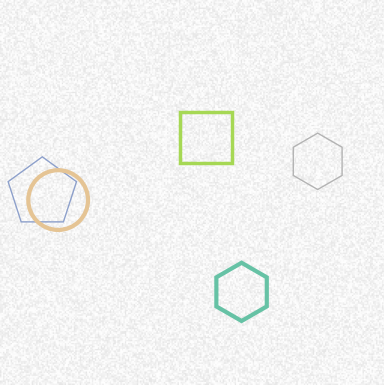[{"shape": "hexagon", "thickness": 3, "radius": 0.38, "center": [0.627, 0.242]}, {"shape": "pentagon", "thickness": 1, "radius": 0.47, "center": [0.11, 0.499]}, {"shape": "square", "thickness": 2.5, "radius": 0.33, "center": [0.536, 0.643]}, {"shape": "circle", "thickness": 3, "radius": 0.39, "center": [0.151, 0.48]}, {"shape": "hexagon", "thickness": 1, "radius": 0.37, "center": [0.825, 0.581]}]